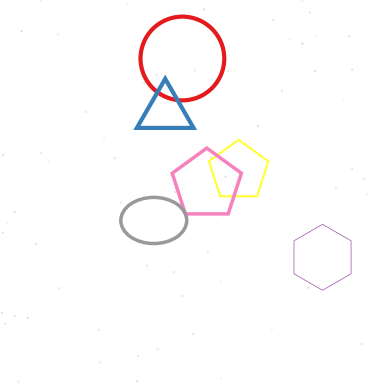[{"shape": "circle", "thickness": 3, "radius": 0.54, "center": [0.474, 0.848]}, {"shape": "triangle", "thickness": 3, "radius": 0.42, "center": [0.429, 0.71]}, {"shape": "hexagon", "thickness": 0.5, "radius": 0.43, "center": [0.838, 0.332]}, {"shape": "pentagon", "thickness": 1.5, "radius": 0.41, "center": [0.62, 0.556]}, {"shape": "pentagon", "thickness": 2.5, "radius": 0.47, "center": [0.537, 0.521]}, {"shape": "oval", "thickness": 2.5, "radius": 0.43, "center": [0.399, 0.427]}]